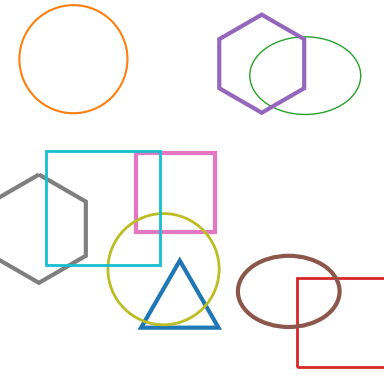[{"shape": "triangle", "thickness": 3, "radius": 0.58, "center": [0.467, 0.207]}, {"shape": "circle", "thickness": 1.5, "radius": 0.7, "center": [0.191, 0.846]}, {"shape": "oval", "thickness": 1, "radius": 0.72, "center": [0.793, 0.804]}, {"shape": "square", "thickness": 2, "radius": 0.58, "center": [0.887, 0.162]}, {"shape": "hexagon", "thickness": 3, "radius": 0.64, "center": [0.68, 0.835]}, {"shape": "oval", "thickness": 3, "radius": 0.66, "center": [0.75, 0.243]}, {"shape": "square", "thickness": 3, "radius": 0.51, "center": [0.455, 0.501]}, {"shape": "hexagon", "thickness": 3, "radius": 0.7, "center": [0.101, 0.406]}, {"shape": "circle", "thickness": 2, "radius": 0.72, "center": [0.425, 0.301]}, {"shape": "square", "thickness": 2, "radius": 0.74, "center": [0.266, 0.46]}]